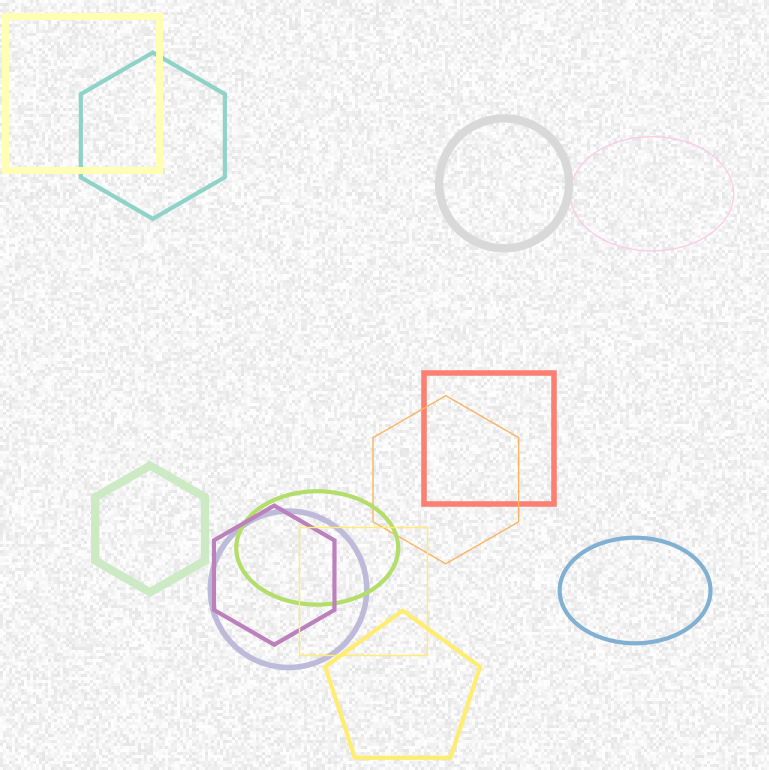[{"shape": "hexagon", "thickness": 1.5, "radius": 0.54, "center": [0.198, 0.824]}, {"shape": "square", "thickness": 2.5, "radius": 0.5, "center": [0.106, 0.879]}, {"shape": "circle", "thickness": 2, "radius": 0.51, "center": [0.375, 0.235]}, {"shape": "square", "thickness": 2, "radius": 0.42, "center": [0.635, 0.43]}, {"shape": "oval", "thickness": 1.5, "radius": 0.49, "center": [0.825, 0.233]}, {"shape": "hexagon", "thickness": 0.5, "radius": 0.55, "center": [0.579, 0.377]}, {"shape": "oval", "thickness": 1.5, "radius": 0.53, "center": [0.412, 0.288]}, {"shape": "oval", "thickness": 0.5, "radius": 0.53, "center": [0.847, 0.748]}, {"shape": "circle", "thickness": 3, "radius": 0.42, "center": [0.655, 0.762]}, {"shape": "hexagon", "thickness": 1.5, "radius": 0.45, "center": [0.356, 0.253]}, {"shape": "hexagon", "thickness": 3, "radius": 0.41, "center": [0.195, 0.313]}, {"shape": "square", "thickness": 0.5, "radius": 0.42, "center": [0.472, 0.232]}, {"shape": "pentagon", "thickness": 1.5, "radius": 0.53, "center": [0.523, 0.101]}]